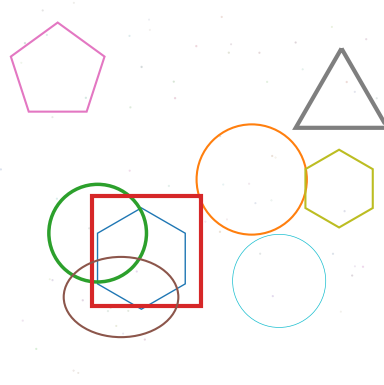[{"shape": "hexagon", "thickness": 1, "radius": 0.66, "center": [0.367, 0.328]}, {"shape": "circle", "thickness": 1.5, "radius": 0.72, "center": [0.654, 0.534]}, {"shape": "circle", "thickness": 2.5, "radius": 0.63, "center": [0.254, 0.394]}, {"shape": "square", "thickness": 3, "radius": 0.71, "center": [0.38, 0.348]}, {"shape": "oval", "thickness": 1.5, "radius": 0.74, "center": [0.314, 0.228]}, {"shape": "pentagon", "thickness": 1.5, "radius": 0.64, "center": [0.15, 0.814]}, {"shape": "triangle", "thickness": 3, "radius": 0.69, "center": [0.887, 0.737]}, {"shape": "hexagon", "thickness": 1.5, "radius": 0.5, "center": [0.881, 0.51]}, {"shape": "circle", "thickness": 0.5, "radius": 0.6, "center": [0.725, 0.27]}]